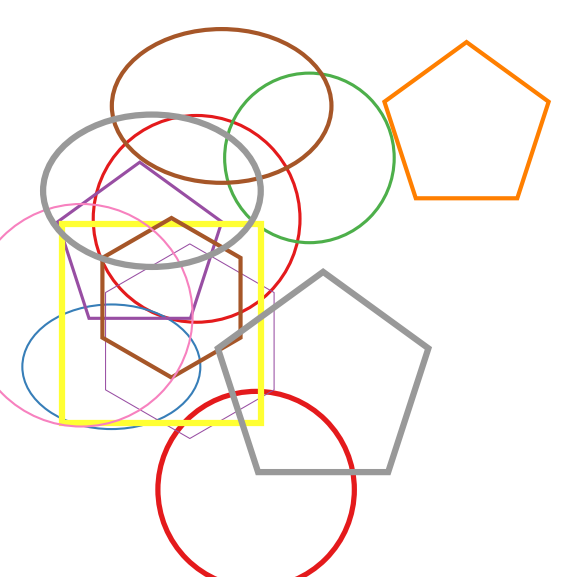[{"shape": "circle", "thickness": 1.5, "radius": 0.9, "center": [0.34, 0.62]}, {"shape": "circle", "thickness": 2.5, "radius": 0.85, "center": [0.444, 0.151]}, {"shape": "oval", "thickness": 1, "radius": 0.77, "center": [0.193, 0.364]}, {"shape": "circle", "thickness": 1.5, "radius": 0.73, "center": [0.536, 0.726]}, {"shape": "hexagon", "thickness": 0.5, "radius": 0.84, "center": [0.329, 0.408]}, {"shape": "pentagon", "thickness": 1.5, "radius": 0.75, "center": [0.242, 0.569]}, {"shape": "pentagon", "thickness": 2, "radius": 0.75, "center": [0.808, 0.777]}, {"shape": "square", "thickness": 3, "radius": 0.86, "center": [0.28, 0.439]}, {"shape": "hexagon", "thickness": 2, "radius": 0.69, "center": [0.297, 0.484]}, {"shape": "oval", "thickness": 2, "radius": 0.95, "center": [0.384, 0.816]}, {"shape": "circle", "thickness": 1, "radius": 0.96, "center": [0.141, 0.453]}, {"shape": "oval", "thickness": 3, "radius": 0.94, "center": [0.263, 0.669]}, {"shape": "pentagon", "thickness": 3, "radius": 0.96, "center": [0.56, 0.337]}]